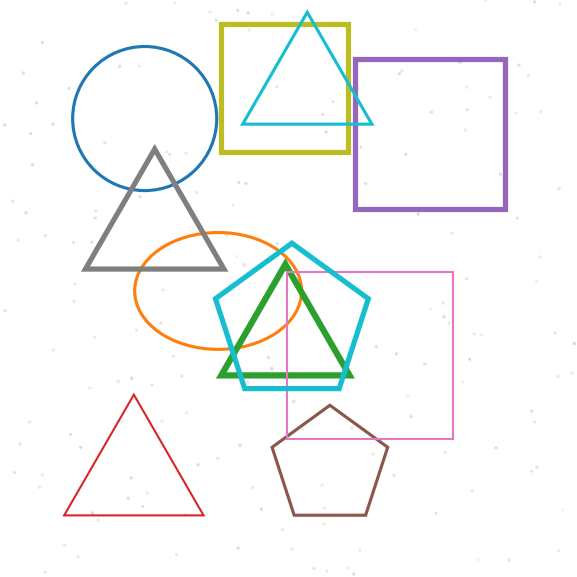[{"shape": "circle", "thickness": 1.5, "radius": 0.62, "center": [0.251, 0.794]}, {"shape": "oval", "thickness": 1.5, "radius": 0.72, "center": [0.378, 0.495]}, {"shape": "triangle", "thickness": 3, "radius": 0.64, "center": [0.494, 0.413]}, {"shape": "triangle", "thickness": 1, "radius": 0.7, "center": [0.232, 0.176]}, {"shape": "square", "thickness": 2.5, "radius": 0.65, "center": [0.745, 0.767]}, {"shape": "pentagon", "thickness": 1.5, "radius": 0.53, "center": [0.571, 0.192]}, {"shape": "square", "thickness": 1, "radius": 0.72, "center": [0.641, 0.384]}, {"shape": "triangle", "thickness": 2.5, "radius": 0.69, "center": [0.268, 0.602]}, {"shape": "square", "thickness": 2.5, "radius": 0.55, "center": [0.493, 0.847]}, {"shape": "pentagon", "thickness": 2.5, "radius": 0.7, "center": [0.505, 0.439]}, {"shape": "triangle", "thickness": 1.5, "radius": 0.65, "center": [0.532, 0.849]}]